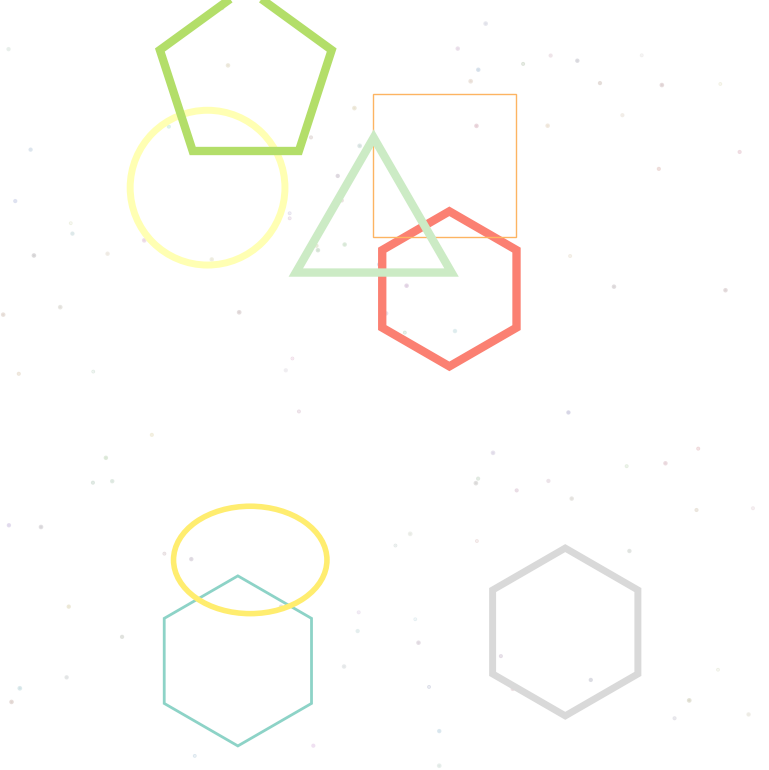[{"shape": "hexagon", "thickness": 1, "radius": 0.55, "center": [0.309, 0.142]}, {"shape": "circle", "thickness": 2.5, "radius": 0.5, "center": [0.27, 0.756]}, {"shape": "hexagon", "thickness": 3, "radius": 0.5, "center": [0.584, 0.625]}, {"shape": "square", "thickness": 0.5, "radius": 0.47, "center": [0.577, 0.785]}, {"shape": "pentagon", "thickness": 3, "radius": 0.59, "center": [0.319, 0.899]}, {"shape": "hexagon", "thickness": 2.5, "radius": 0.54, "center": [0.734, 0.179]}, {"shape": "triangle", "thickness": 3, "radius": 0.58, "center": [0.485, 0.704]}, {"shape": "oval", "thickness": 2, "radius": 0.5, "center": [0.325, 0.273]}]